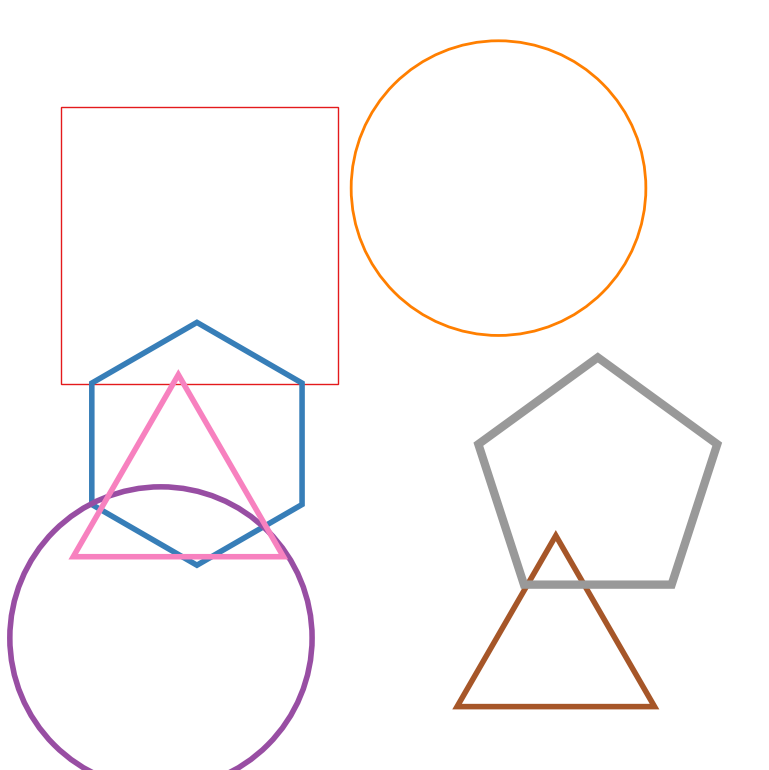[{"shape": "square", "thickness": 0.5, "radius": 0.9, "center": [0.26, 0.681]}, {"shape": "hexagon", "thickness": 2, "radius": 0.79, "center": [0.256, 0.424]}, {"shape": "circle", "thickness": 2, "radius": 0.98, "center": [0.209, 0.171]}, {"shape": "circle", "thickness": 1, "radius": 0.96, "center": [0.647, 0.756]}, {"shape": "triangle", "thickness": 2, "radius": 0.74, "center": [0.722, 0.156]}, {"shape": "triangle", "thickness": 2, "radius": 0.79, "center": [0.232, 0.356]}, {"shape": "pentagon", "thickness": 3, "radius": 0.82, "center": [0.776, 0.373]}]